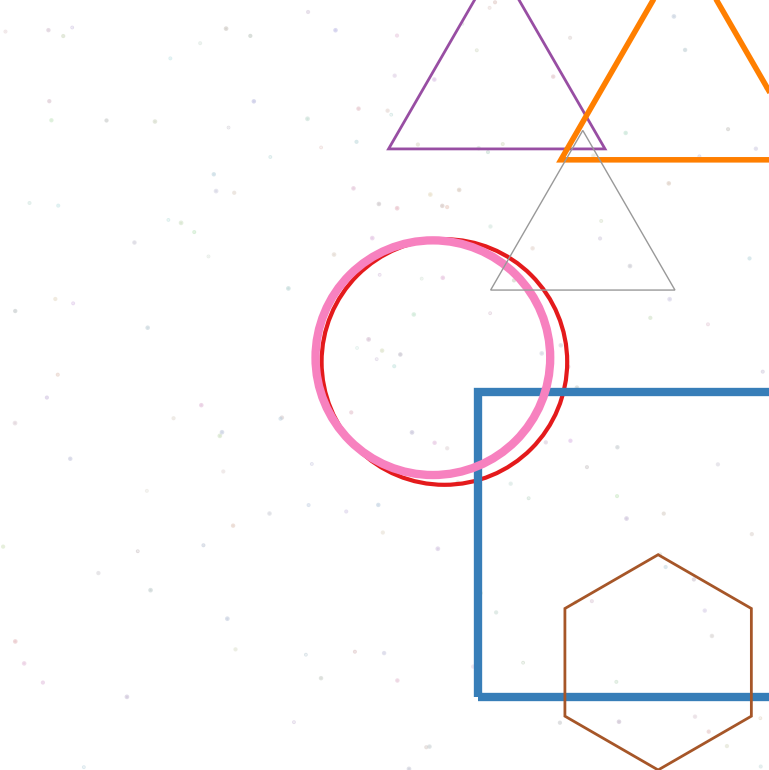[{"shape": "circle", "thickness": 1.5, "radius": 0.8, "center": [0.577, 0.53]}, {"shape": "square", "thickness": 3, "radius": 0.99, "center": [0.819, 0.293]}, {"shape": "triangle", "thickness": 1, "radius": 0.81, "center": [0.645, 0.888]}, {"shape": "triangle", "thickness": 2, "radius": 0.93, "center": [0.889, 0.885]}, {"shape": "hexagon", "thickness": 1, "radius": 0.7, "center": [0.855, 0.14]}, {"shape": "circle", "thickness": 3, "radius": 0.76, "center": [0.562, 0.535]}, {"shape": "triangle", "thickness": 0.5, "radius": 0.69, "center": [0.757, 0.692]}]